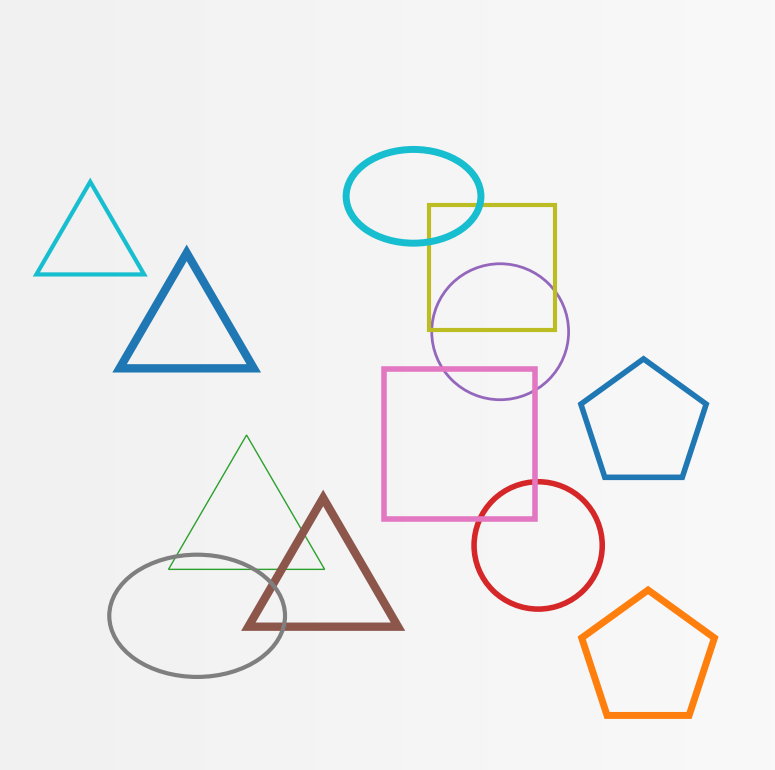[{"shape": "pentagon", "thickness": 2, "radius": 0.43, "center": [0.83, 0.449]}, {"shape": "triangle", "thickness": 3, "radius": 0.5, "center": [0.241, 0.572]}, {"shape": "pentagon", "thickness": 2.5, "radius": 0.45, "center": [0.836, 0.144]}, {"shape": "triangle", "thickness": 0.5, "radius": 0.58, "center": [0.318, 0.319]}, {"shape": "circle", "thickness": 2, "radius": 0.41, "center": [0.694, 0.292]}, {"shape": "circle", "thickness": 1, "radius": 0.44, "center": [0.645, 0.569]}, {"shape": "triangle", "thickness": 3, "radius": 0.56, "center": [0.417, 0.242]}, {"shape": "square", "thickness": 2, "radius": 0.49, "center": [0.593, 0.423]}, {"shape": "oval", "thickness": 1.5, "radius": 0.57, "center": [0.254, 0.2]}, {"shape": "square", "thickness": 1.5, "radius": 0.41, "center": [0.634, 0.653]}, {"shape": "triangle", "thickness": 1.5, "radius": 0.4, "center": [0.116, 0.684]}, {"shape": "oval", "thickness": 2.5, "radius": 0.43, "center": [0.534, 0.745]}]